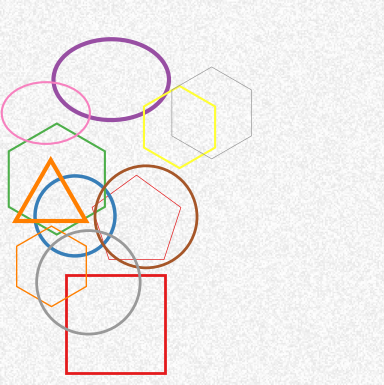[{"shape": "pentagon", "thickness": 0.5, "radius": 0.61, "center": [0.355, 0.424]}, {"shape": "square", "thickness": 2, "radius": 0.64, "center": [0.3, 0.158]}, {"shape": "circle", "thickness": 2.5, "radius": 0.52, "center": [0.195, 0.439]}, {"shape": "hexagon", "thickness": 1.5, "radius": 0.72, "center": [0.148, 0.535]}, {"shape": "oval", "thickness": 3, "radius": 0.75, "center": [0.289, 0.793]}, {"shape": "hexagon", "thickness": 1, "radius": 0.52, "center": [0.134, 0.308]}, {"shape": "triangle", "thickness": 3, "radius": 0.53, "center": [0.132, 0.479]}, {"shape": "hexagon", "thickness": 1.5, "radius": 0.53, "center": [0.466, 0.67]}, {"shape": "circle", "thickness": 2, "radius": 0.66, "center": [0.379, 0.437]}, {"shape": "oval", "thickness": 1.5, "radius": 0.57, "center": [0.119, 0.706]}, {"shape": "hexagon", "thickness": 0.5, "radius": 0.6, "center": [0.55, 0.707]}, {"shape": "circle", "thickness": 2, "radius": 0.67, "center": [0.23, 0.267]}]